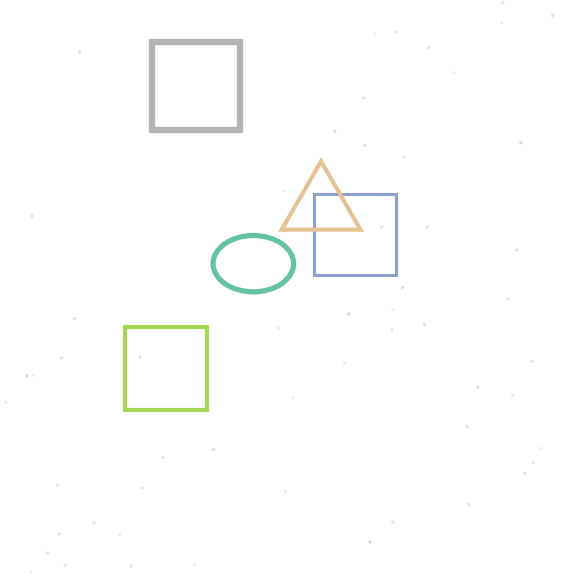[{"shape": "oval", "thickness": 2.5, "radius": 0.35, "center": [0.439, 0.543]}, {"shape": "square", "thickness": 1.5, "radius": 0.35, "center": [0.615, 0.593]}, {"shape": "square", "thickness": 2, "radius": 0.36, "center": [0.287, 0.361]}, {"shape": "triangle", "thickness": 2, "radius": 0.39, "center": [0.556, 0.641]}, {"shape": "square", "thickness": 3, "radius": 0.38, "center": [0.339, 0.85]}]